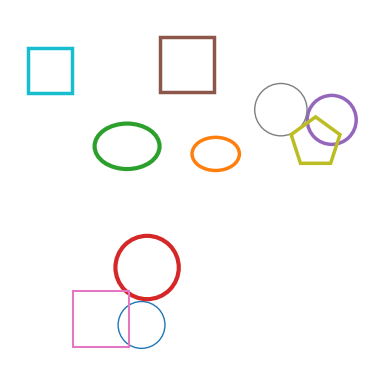[{"shape": "circle", "thickness": 1, "radius": 0.3, "center": [0.368, 0.156]}, {"shape": "oval", "thickness": 2.5, "radius": 0.31, "center": [0.56, 0.6]}, {"shape": "oval", "thickness": 3, "radius": 0.42, "center": [0.33, 0.62]}, {"shape": "circle", "thickness": 3, "radius": 0.41, "center": [0.382, 0.305]}, {"shape": "circle", "thickness": 2.5, "radius": 0.32, "center": [0.862, 0.689]}, {"shape": "square", "thickness": 2.5, "radius": 0.35, "center": [0.486, 0.833]}, {"shape": "square", "thickness": 1.5, "radius": 0.36, "center": [0.262, 0.172]}, {"shape": "circle", "thickness": 1, "radius": 0.34, "center": [0.73, 0.715]}, {"shape": "pentagon", "thickness": 2.5, "radius": 0.33, "center": [0.82, 0.63]}, {"shape": "square", "thickness": 2.5, "radius": 0.29, "center": [0.13, 0.817]}]